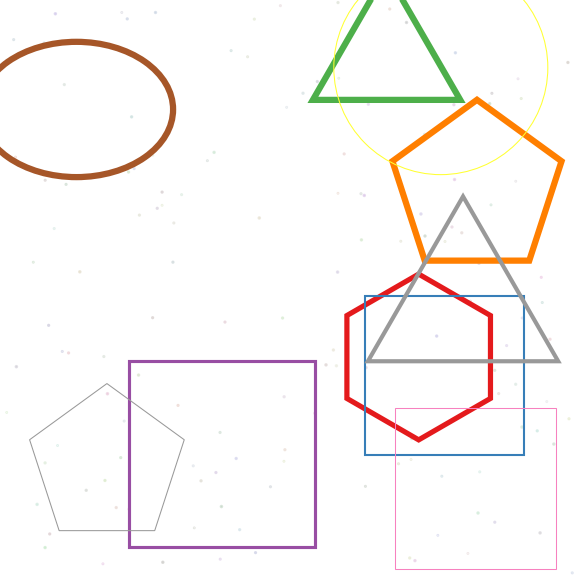[{"shape": "hexagon", "thickness": 2.5, "radius": 0.72, "center": [0.725, 0.381]}, {"shape": "square", "thickness": 1, "radius": 0.69, "center": [0.769, 0.349]}, {"shape": "triangle", "thickness": 3, "radius": 0.74, "center": [0.669, 0.9]}, {"shape": "square", "thickness": 1.5, "radius": 0.8, "center": [0.384, 0.213]}, {"shape": "pentagon", "thickness": 3, "radius": 0.77, "center": [0.826, 0.672]}, {"shape": "circle", "thickness": 0.5, "radius": 0.93, "center": [0.763, 0.882]}, {"shape": "oval", "thickness": 3, "radius": 0.84, "center": [0.132, 0.81]}, {"shape": "square", "thickness": 0.5, "radius": 0.7, "center": [0.823, 0.153]}, {"shape": "pentagon", "thickness": 0.5, "radius": 0.7, "center": [0.185, 0.194]}, {"shape": "triangle", "thickness": 2, "radius": 0.95, "center": [0.802, 0.469]}]